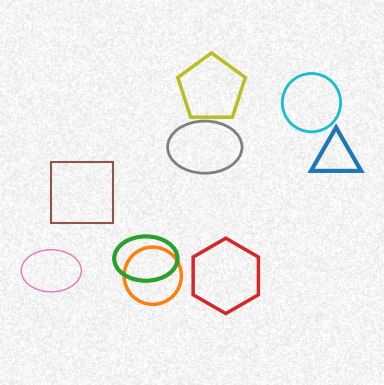[{"shape": "triangle", "thickness": 3, "radius": 0.38, "center": [0.873, 0.594]}, {"shape": "circle", "thickness": 2.5, "radius": 0.37, "center": [0.397, 0.284]}, {"shape": "oval", "thickness": 3, "radius": 0.41, "center": [0.379, 0.328]}, {"shape": "hexagon", "thickness": 2.5, "radius": 0.49, "center": [0.586, 0.283]}, {"shape": "square", "thickness": 1.5, "radius": 0.4, "center": [0.213, 0.5]}, {"shape": "oval", "thickness": 1, "radius": 0.39, "center": [0.133, 0.297]}, {"shape": "oval", "thickness": 2, "radius": 0.48, "center": [0.532, 0.618]}, {"shape": "pentagon", "thickness": 2.5, "radius": 0.46, "center": [0.55, 0.77]}, {"shape": "circle", "thickness": 2, "radius": 0.38, "center": [0.809, 0.733]}]